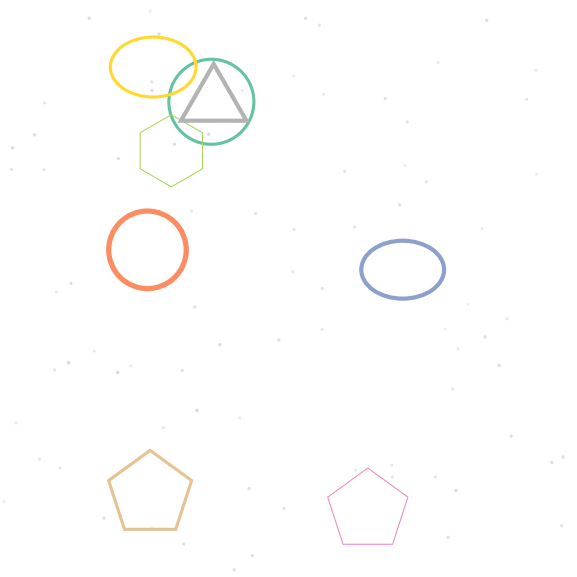[{"shape": "circle", "thickness": 1.5, "radius": 0.37, "center": [0.366, 0.823]}, {"shape": "circle", "thickness": 2.5, "radius": 0.34, "center": [0.255, 0.567]}, {"shape": "oval", "thickness": 2, "radius": 0.36, "center": [0.697, 0.532]}, {"shape": "pentagon", "thickness": 0.5, "radius": 0.37, "center": [0.637, 0.116]}, {"shape": "hexagon", "thickness": 0.5, "radius": 0.31, "center": [0.297, 0.738]}, {"shape": "oval", "thickness": 1.5, "radius": 0.37, "center": [0.265, 0.883]}, {"shape": "pentagon", "thickness": 1.5, "radius": 0.38, "center": [0.26, 0.144]}, {"shape": "triangle", "thickness": 2, "radius": 0.33, "center": [0.37, 0.823]}]